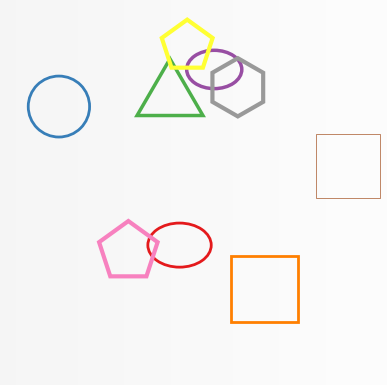[{"shape": "oval", "thickness": 2, "radius": 0.41, "center": [0.463, 0.363]}, {"shape": "circle", "thickness": 2, "radius": 0.4, "center": [0.152, 0.723]}, {"shape": "triangle", "thickness": 2.5, "radius": 0.49, "center": [0.439, 0.749]}, {"shape": "oval", "thickness": 2.5, "radius": 0.36, "center": [0.553, 0.82]}, {"shape": "square", "thickness": 2, "radius": 0.43, "center": [0.683, 0.25]}, {"shape": "pentagon", "thickness": 3, "radius": 0.34, "center": [0.483, 0.88]}, {"shape": "square", "thickness": 0.5, "radius": 0.41, "center": [0.897, 0.569]}, {"shape": "pentagon", "thickness": 3, "radius": 0.4, "center": [0.331, 0.346]}, {"shape": "hexagon", "thickness": 3, "radius": 0.38, "center": [0.614, 0.773]}]